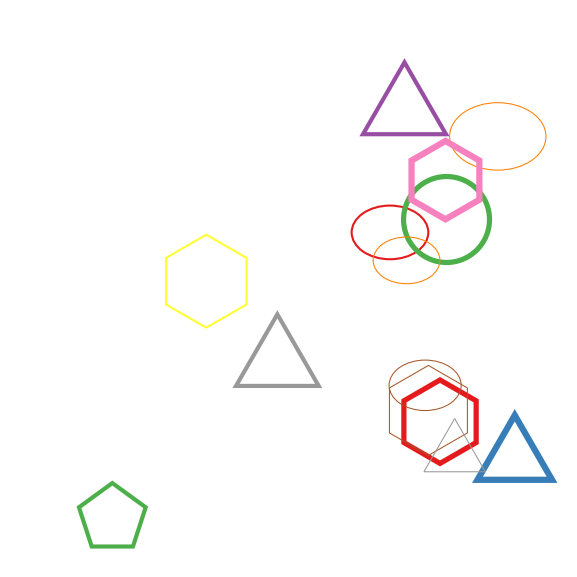[{"shape": "hexagon", "thickness": 2.5, "radius": 0.36, "center": [0.762, 0.269]}, {"shape": "oval", "thickness": 1, "radius": 0.33, "center": [0.675, 0.597]}, {"shape": "triangle", "thickness": 3, "radius": 0.37, "center": [0.891, 0.206]}, {"shape": "pentagon", "thickness": 2, "radius": 0.3, "center": [0.195, 0.102]}, {"shape": "circle", "thickness": 2.5, "radius": 0.37, "center": [0.773, 0.619]}, {"shape": "triangle", "thickness": 2, "radius": 0.41, "center": [0.7, 0.808]}, {"shape": "oval", "thickness": 0.5, "radius": 0.29, "center": [0.704, 0.548]}, {"shape": "oval", "thickness": 0.5, "radius": 0.42, "center": [0.862, 0.763]}, {"shape": "hexagon", "thickness": 1, "radius": 0.4, "center": [0.357, 0.512]}, {"shape": "hexagon", "thickness": 0.5, "radius": 0.39, "center": [0.742, 0.288]}, {"shape": "oval", "thickness": 0.5, "radius": 0.31, "center": [0.736, 0.332]}, {"shape": "hexagon", "thickness": 3, "radius": 0.34, "center": [0.771, 0.687]}, {"shape": "triangle", "thickness": 2, "radius": 0.41, "center": [0.48, 0.372]}, {"shape": "triangle", "thickness": 0.5, "radius": 0.31, "center": [0.787, 0.213]}]